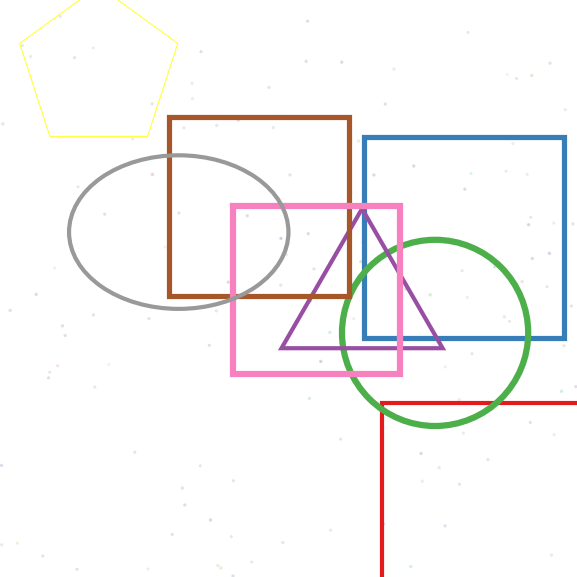[{"shape": "square", "thickness": 2, "radius": 0.97, "center": [0.857, 0.107]}, {"shape": "square", "thickness": 2.5, "radius": 0.87, "center": [0.804, 0.588]}, {"shape": "circle", "thickness": 3, "radius": 0.81, "center": [0.753, 0.423]}, {"shape": "triangle", "thickness": 2, "radius": 0.81, "center": [0.627, 0.477]}, {"shape": "pentagon", "thickness": 0.5, "radius": 0.72, "center": [0.171, 0.879]}, {"shape": "square", "thickness": 2.5, "radius": 0.78, "center": [0.449, 0.641]}, {"shape": "square", "thickness": 3, "radius": 0.72, "center": [0.548, 0.497]}, {"shape": "oval", "thickness": 2, "radius": 0.95, "center": [0.31, 0.597]}]